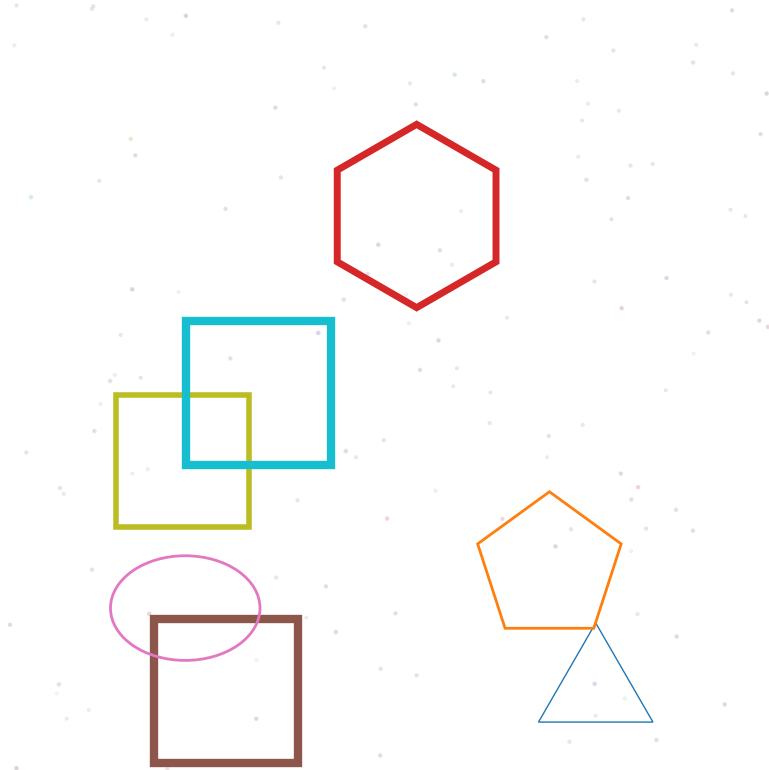[{"shape": "triangle", "thickness": 0.5, "radius": 0.43, "center": [0.774, 0.105]}, {"shape": "pentagon", "thickness": 1, "radius": 0.49, "center": [0.714, 0.263]}, {"shape": "hexagon", "thickness": 2.5, "radius": 0.6, "center": [0.541, 0.719]}, {"shape": "square", "thickness": 3, "radius": 0.47, "center": [0.294, 0.102]}, {"shape": "oval", "thickness": 1, "radius": 0.49, "center": [0.241, 0.21]}, {"shape": "square", "thickness": 2, "radius": 0.43, "center": [0.237, 0.402]}, {"shape": "square", "thickness": 3, "radius": 0.47, "center": [0.336, 0.49]}]